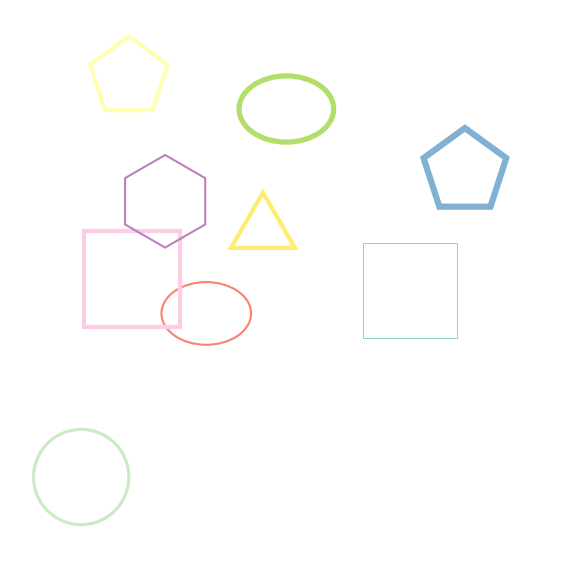[{"shape": "square", "thickness": 0.5, "radius": 0.41, "center": [0.71, 0.496]}, {"shape": "pentagon", "thickness": 2, "radius": 0.35, "center": [0.223, 0.865]}, {"shape": "oval", "thickness": 1, "radius": 0.39, "center": [0.357, 0.456]}, {"shape": "pentagon", "thickness": 3, "radius": 0.38, "center": [0.805, 0.702]}, {"shape": "oval", "thickness": 2.5, "radius": 0.41, "center": [0.496, 0.81]}, {"shape": "square", "thickness": 2, "radius": 0.42, "center": [0.228, 0.516]}, {"shape": "hexagon", "thickness": 1, "radius": 0.4, "center": [0.286, 0.651]}, {"shape": "circle", "thickness": 1.5, "radius": 0.41, "center": [0.141, 0.173]}, {"shape": "triangle", "thickness": 2, "radius": 0.32, "center": [0.455, 0.602]}]